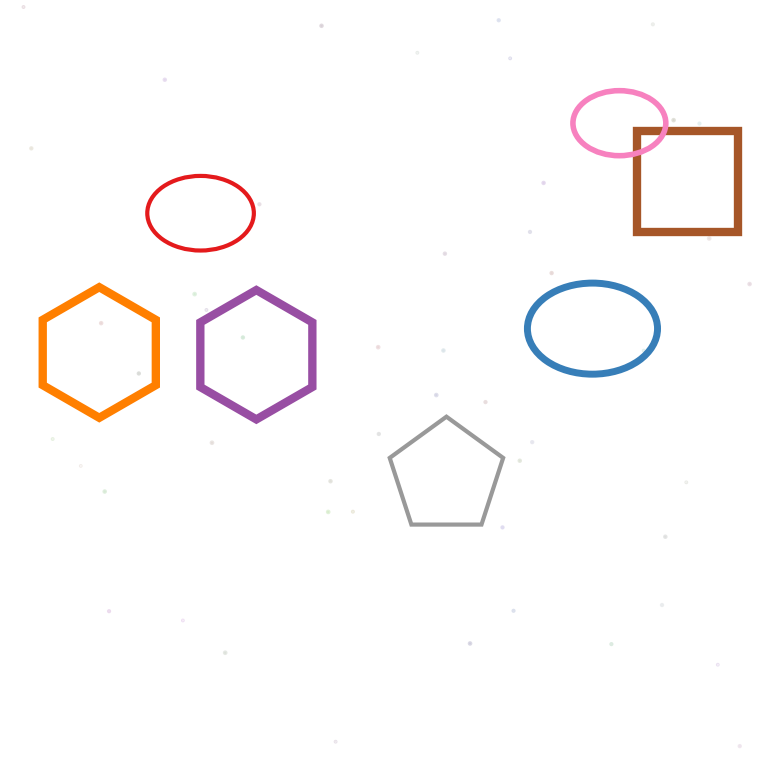[{"shape": "oval", "thickness": 1.5, "radius": 0.35, "center": [0.26, 0.723]}, {"shape": "oval", "thickness": 2.5, "radius": 0.42, "center": [0.769, 0.573]}, {"shape": "hexagon", "thickness": 3, "radius": 0.42, "center": [0.333, 0.539]}, {"shape": "hexagon", "thickness": 3, "radius": 0.42, "center": [0.129, 0.542]}, {"shape": "square", "thickness": 3, "radius": 0.33, "center": [0.893, 0.764]}, {"shape": "oval", "thickness": 2, "radius": 0.3, "center": [0.804, 0.84]}, {"shape": "pentagon", "thickness": 1.5, "radius": 0.39, "center": [0.58, 0.381]}]